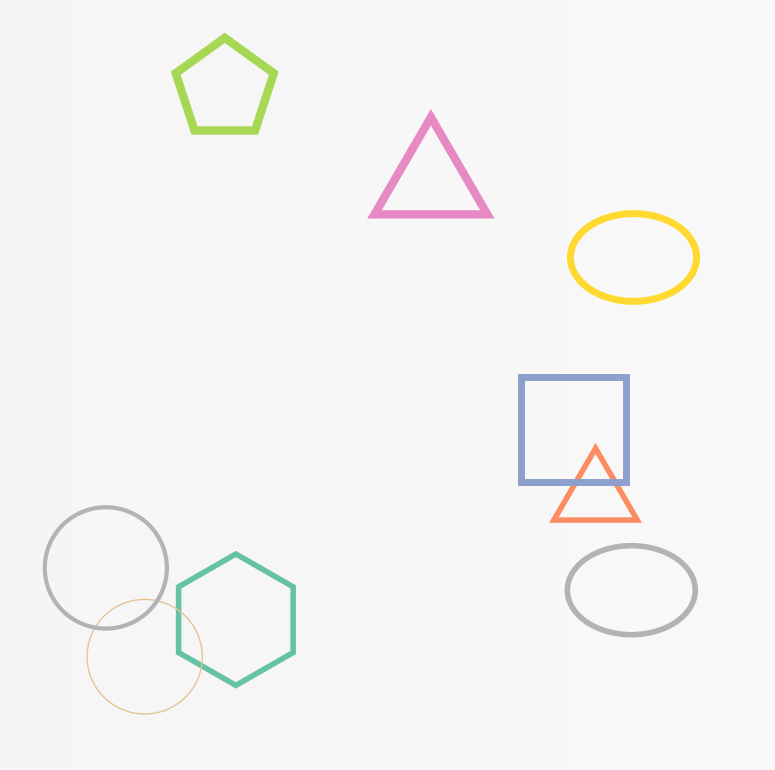[{"shape": "hexagon", "thickness": 2, "radius": 0.43, "center": [0.304, 0.195]}, {"shape": "triangle", "thickness": 2, "radius": 0.31, "center": [0.768, 0.356]}, {"shape": "square", "thickness": 2.5, "radius": 0.34, "center": [0.74, 0.442]}, {"shape": "triangle", "thickness": 3, "radius": 0.42, "center": [0.556, 0.764]}, {"shape": "pentagon", "thickness": 3, "radius": 0.33, "center": [0.29, 0.884]}, {"shape": "oval", "thickness": 2.5, "radius": 0.41, "center": [0.817, 0.666]}, {"shape": "circle", "thickness": 0.5, "radius": 0.37, "center": [0.187, 0.147]}, {"shape": "oval", "thickness": 2, "radius": 0.41, "center": [0.815, 0.234]}, {"shape": "circle", "thickness": 1.5, "radius": 0.39, "center": [0.137, 0.262]}]